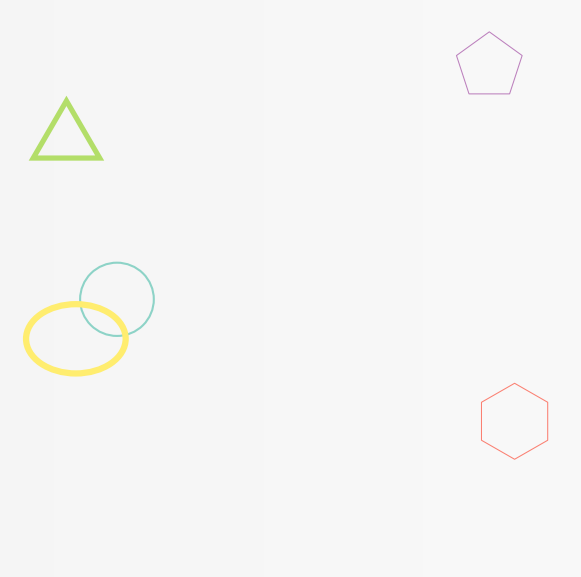[{"shape": "circle", "thickness": 1, "radius": 0.32, "center": [0.201, 0.481]}, {"shape": "hexagon", "thickness": 0.5, "radius": 0.33, "center": [0.885, 0.27]}, {"shape": "triangle", "thickness": 2.5, "radius": 0.33, "center": [0.114, 0.758]}, {"shape": "pentagon", "thickness": 0.5, "radius": 0.3, "center": [0.842, 0.885]}, {"shape": "oval", "thickness": 3, "radius": 0.43, "center": [0.131, 0.412]}]